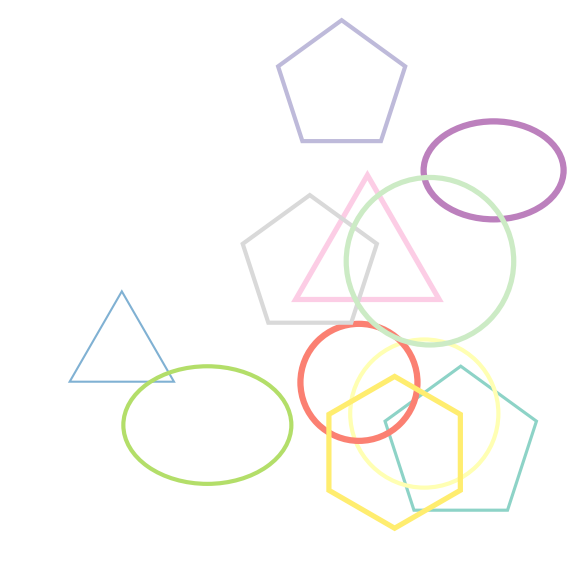[{"shape": "pentagon", "thickness": 1.5, "radius": 0.69, "center": [0.798, 0.227]}, {"shape": "circle", "thickness": 2, "radius": 0.64, "center": [0.735, 0.283]}, {"shape": "pentagon", "thickness": 2, "radius": 0.58, "center": [0.592, 0.848]}, {"shape": "circle", "thickness": 3, "radius": 0.51, "center": [0.622, 0.337]}, {"shape": "triangle", "thickness": 1, "radius": 0.52, "center": [0.211, 0.39]}, {"shape": "oval", "thickness": 2, "radius": 0.73, "center": [0.359, 0.263]}, {"shape": "triangle", "thickness": 2.5, "radius": 0.72, "center": [0.636, 0.552]}, {"shape": "pentagon", "thickness": 2, "radius": 0.61, "center": [0.536, 0.539]}, {"shape": "oval", "thickness": 3, "radius": 0.61, "center": [0.855, 0.704]}, {"shape": "circle", "thickness": 2.5, "radius": 0.73, "center": [0.745, 0.547]}, {"shape": "hexagon", "thickness": 2.5, "radius": 0.66, "center": [0.683, 0.216]}]